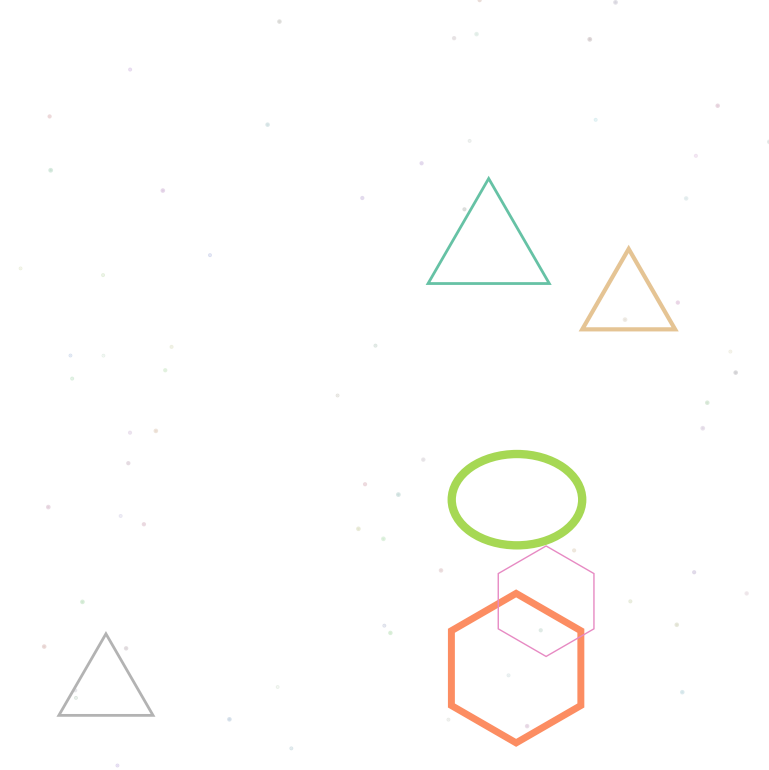[{"shape": "triangle", "thickness": 1, "radius": 0.45, "center": [0.635, 0.677]}, {"shape": "hexagon", "thickness": 2.5, "radius": 0.49, "center": [0.67, 0.132]}, {"shape": "hexagon", "thickness": 0.5, "radius": 0.36, "center": [0.709, 0.219]}, {"shape": "oval", "thickness": 3, "radius": 0.42, "center": [0.671, 0.351]}, {"shape": "triangle", "thickness": 1.5, "radius": 0.35, "center": [0.816, 0.607]}, {"shape": "triangle", "thickness": 1, "radius": 0.35, "center": [0.138, 0.106]}]